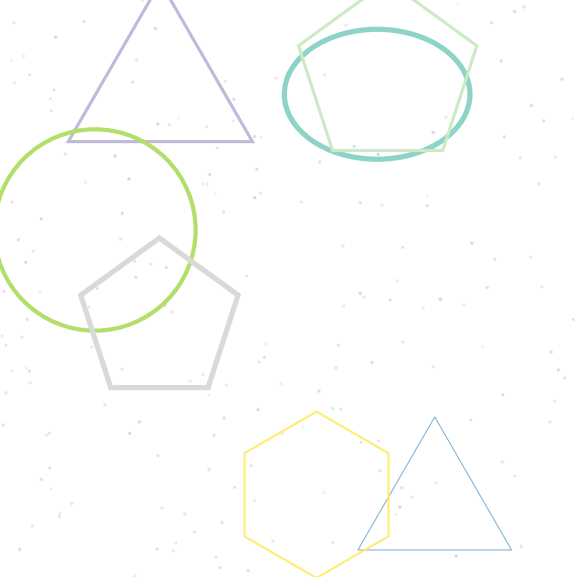[{"shape": "oval", "thickness": 2.5, "radius": 0.8, "center": [0.653, 0.836]}, {"shape": "triangle", "thickness": 1.5, "radius": 0.92, "center": [0.278, 0.846]}, {"shape": "triangle", "thickness": 0.5, "radius": 0.77, "center": [0.753, 0.124]}, {"shape": "circle", "thickness": 2, "radius": 0.87, "center": [0.164, 0.601]}, {"shape": "pentagon", "thickness": 2.5, "radius": 0.72, "center": [0.276, 0.444]}, {"shape": "pentagon", "thickness": 1.5, "radius": 0.81, "center": [0.671, 0.87]}, {"shape": "hexagon", "thickness": 1, "radius": 0.72, "center": [0.548, 0.142]}]